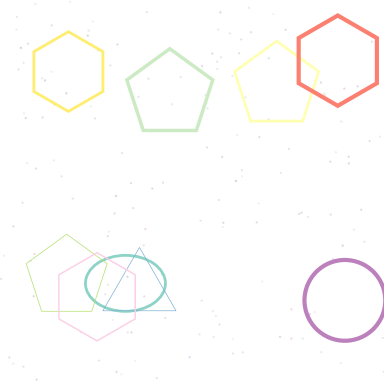[{"shape": "oval", "thickness": 2, "radius": 0.52, "center": [0.326, 0.264]}, {"shape": "pentagon", "thickness": 2, "radius": 0.57, "center": [0.719, 0.778]}, {"shape": "hexagon", "thickness": 3, "radius": 0.59, "center": [0.877, 0.842]}, {"shape": "triangle", "thickness": 0.5, "radius": 0.55, "center": [0.362, 0.248]}, {"shape": "pentagon", "thickness": 0.5, "radius": 0.55, "center": [0.173, 0.281]}, {"shape": "hexagon", "thickness": 1, "radius": 0.57, "center": [0.252, 0.229]}, {"shape": "circle", "thickness": 3, "radius": 0.52, "center": [0.896, 0.22]}, {"shape": "pentagon", "thickness": 2.5, "radius": 0.59, "center": [0.441, 0.756]}, {"shape": "hexagon", "thickness": 2, "radius": 0.52, "center": [0.178, 0.814]}]